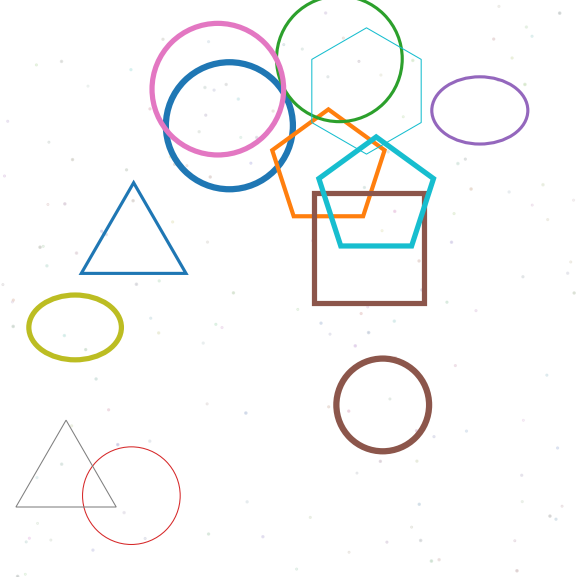[{"shape": "triangle", "thickness": 1.5, "radius": 0.52, "center": [0.231, 0.578]}, {"shape": "circle", "thickness": 3, "radius": 0.55, "center": [0.397, 0.781]}, {"shape": "pentagon", "thickness": 2, "radius": 0.51, "center": [0.569, 0.707]}, {"shape": "circle", "thickness": 1.5, "radius": 0.54, "center": [0.588, 0.897]}, {"shape": "circle", "thickness": 0.5, "radius": 0.42, "center": [0.227, 0.141]}, {"shape": "oval", "thickness": 1.5, "radius": 0.42, "center": [0.831, 0.808]}, {"shape": "circle", "thickness": 3, "radius": 0.4, "center": [0.663, 0.298]}, {"shape": "square", "thickness": 2.5, "radius": 0.48, "center": [0.64, 0.569]}, {"shape": "circle", "thickness": 2.5, "radius": 0.57, "center": [0.377, 0.845]}, {"shape": "triangle", "thickness": 0.5, "radius": 0.5, "center": [0.114, 0.171]}, {"shape": "oval", "thickness": 2.5, "radius": 0.4, "center": [0.13, 0.432]}, {"shape": "pentagon", "thickness": 2.5, "radius": 0.52, "center": [0.651, 0.658]}, {"shape": "hexagon", "thickness": 0.5, "radius": 0.55, "center": [0.635, 0.842]}]